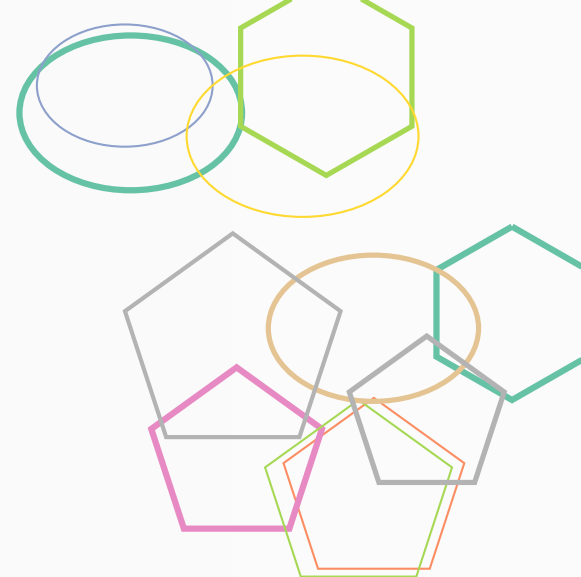[{"shape": "oval", "thickness": 3, "radius": 0.96, "center": [0.225, 0.804]}, {"shape": "hexagon", "thickness": 3, "radius": 0.75, "center": [0.881, 0.457]}, {"shape": "pentagon", "thickness": 1, "radius": 0.82, "center": [0.643, 0.147]}, {"shape": "oval", "thickness": 1, "radius": 0.76, "center": [0.215, 0.851]}, {"shape": "pentagon", "thickness": 3, "radius": 0.77, "center": [0.407, 0.209]}, {"shape": "hexagon", "thickness": 2.5, "radius": 0.85, "center": [0.561, 0.866]}, {"shape": "pentagon", "thickness": 1, "radius": 0.85, "center": [0.617, 0.138]}, {"shape": "oval", "thickness": 1, "radius": 1.0, "center": [0.521, 0.763]}, {"shape": "oval", "thickness": 2.5, "radius": 0.9, "center": [0.642, 0.431]}, {"shape": "pentagon", "thickness": 2, "radius": 0.98, "center": [0.4, 0.4]}, {"shape": "pentagon", "thickness": 2.5, "radius": 0.7, "center": [0.734, 0.277]}]